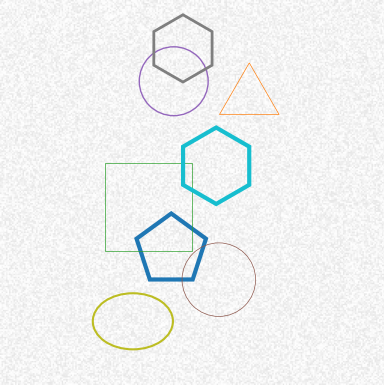[{"shape": "pentagon", "thickness": 3, "radius": 0.47, "center": [0.445, 0.351]}, {"shape": "triangle", "thickness": 0.5, "radius": 0.45, "center": [0.647, 0.747]}, {"shape": "square", "thickness": 0.5, "radius": 0.57, "center": [0.385, 0.463]}, {"shape": "circle", "thickness": 1, "radius": 0.45, "center": [0.451, 0.789]}, {"shape": "circle", "thickness": 0.5, "radius": 0.48, "center": [0.568, 0.274]}, {"shape": "hexagon", "thickness": 2, "radius": 0.44, "center": [0.475, 0.874]}, {"shape": "oval", "thickness": 1.5, "radius": 0.52, "center": [0.345, 0.165]}, {"shape": "hexagon", "thickness": 3, "radius": 0.5, "center": [0.561, 0.569]}]